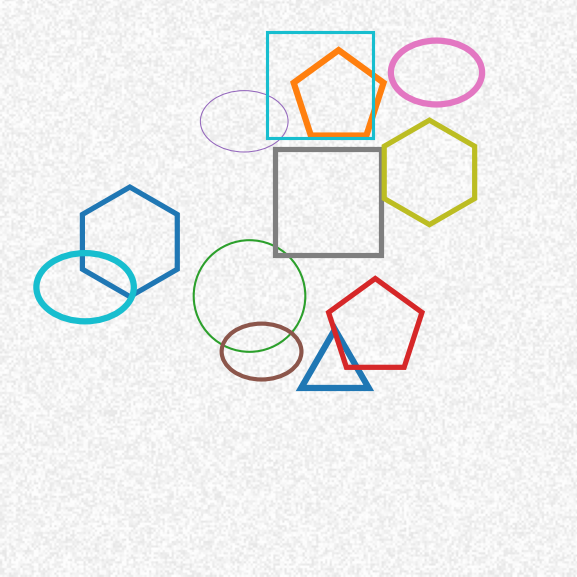[{"shape": "triangle", "thickness": 3, "radius": 0.34, "center": [0.58, 0.361]}, {"shape": "hexagon", "thickness": 2.5, "radius": 0.47, "center": [0.225, 0.58]}, {"shape": "pentagon", "thickness": 3, "radius": 0.41, "center": [0.586, 0.831]}, {"shape": "circle", "thickness": 1, "radius": 0.48, "center": [0.432, 0.487]}, {"shape": "pentagon", "thickness": 2.5, "radius": 0.43, "center": [0.65, 0.432]}, {"shape": "oval", "thickness": 0.5, "radius": 0.38, "center": [0.423, 0.789]}, {"shape": "oval", "thickness": 2, "radius": 0.35, "center": [0.453, 0.39]}, {"shape": "oval", "thickness": 3, "radius": 0.39, "center": [0.756, 0.874]}, {"shape": "square", "thickness": 2.5, "radius": 0.46, "center": [0.569, 0.649]}, {"shape": "hexagon", "thickness": 2.5, "radius": 0.45, "center": [0.744, 0.701]}, {"shape": "oval", "thickness": 3, "radius": 0.42, "center": [0.147, 0.502]}, {"shape": "square", "thickness": 1.5, "radius": 0.46, "center": [0.555, 0.851]}]